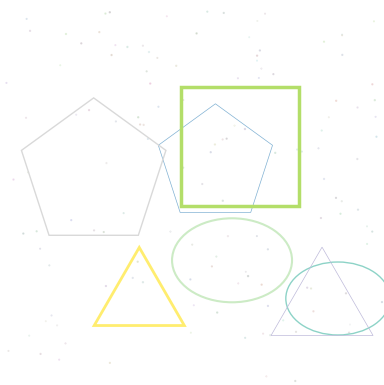[{"shape": "oval", "thickness": 1, "radius": 0.68, "center": [0.878, 0.225]}, {"shape": "triangle", "thickness": 0.5, "radius": 0.77, "center": [0.836, 0.205]}, {"shape": "pentagon", "thickness": 0.5, "radius": 0.78, "center": [0.56, 0.574]}, {"shape": "square", "thickness": 2.5, "radius": 0.77, "center": [0.623, 0.619]}, {"shape": "pentagon", "thickness": 1, "radius": 0.99, "center": [0.243, 0.548]}, {"shape": "oval", "thickness": 1.5, "radius": 0.78, "center": [0.603, 0.324]}, {"shape": "triangle", "thickness": 2, "radius": 0.68, "center": [0.362, 0.222]}]